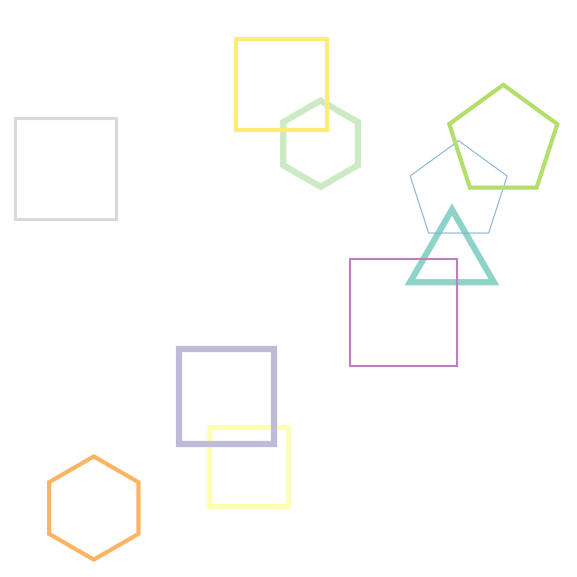[{"shape": "triangle", "thickness": 3, "radius": 0.42, "center": [0.783, 0.552]}, {"shape": "square", "thickness": 2.5, "radius": 0.34, "center": [0.43, 0.191]}, {"shape": "square", "thickness": 3, "radius": 0.41, "center": [0.393, 0.313]}, {"shape": "pentagon", "thickness": 0.5, "radius": 0.44, "center": [0.794, 0.667]}, {"shape": "hexagon", "thickness": 2, "radius": 0.45, "center": [0.162, 0.119]}, {"shape": "pentagon", "thickness": 2, "radius": 0.49, "center": [0.871, 0.754]}, {"shape": "square", "thickness": 1.5, "radius": 0.44, "center": [0.113, 0.708]}, {"shape": "square", "thickness": 1, "radius": 0.46, "center": [0.699, 0.457]}, {"shape": "hexagon", "thickness": 3, "radius": 0.37, "center": [0.555, 0.75]}, {"shape": "square", "thickness": 2, "radius": 0.39, "center": [0.488, 0.853]}]